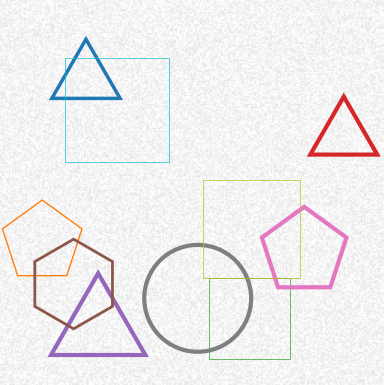[{"shape": "triangle", "thickness": 2.5, "radius": 0.51, "center": [0.223, 0.796]}, {"shape": "pentagon", "thickness": 1, "radius": 0.54, "center": [0.11, 0.372]}, {"shape": "square", "thickness": 0.5, "radius": 0.53, "center": [0.649, 0.174]}, {"shape": "triangle", "thickness": 3, "radius": 0.5, "center": [0.893, 0.649]}, {"shape": "triangle", "thickness": 3, "radius": 0.71, "center": [0.255, 0.149]}, {"shape": "hexagon", "thickness": 2, "radius": 0.58, "center": [0.191, 0.262]}, {"shape": "pentagon", "thickness": 3, "radius": 0.58, "center": [0.79, 0.347]}, {"shape": "circle", "thickness": 3, "radius": 0.69, "center": [0.514, 0.225]}, {"shape": "square", "thickness": 0.5, "radius": 0.64, "center": [0.653, 0.405]}, {"shape": "square", "thickness": 0.5, "radius": 0.68, "center": [0.303, 0.715]}]